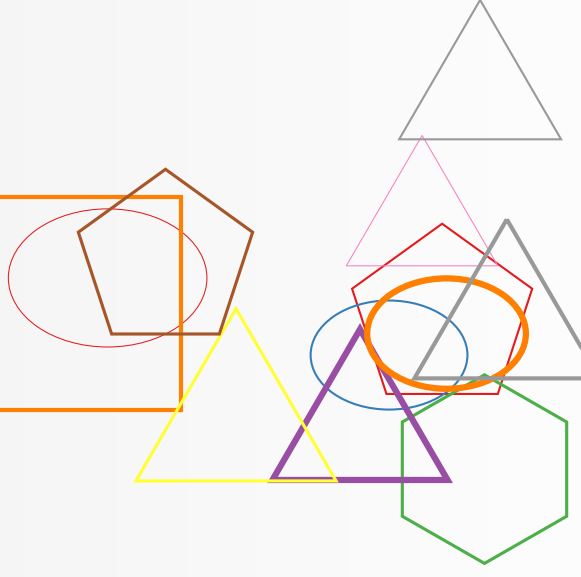[{"shape": "pentagon", "thickness": 1, "radius": 0.81, "center": [0.761, 0.449]}, {"shape": "oval", "thickness": 0.5, "radius": 0.85, "center": [0.185, 0.518]}, {"shape": "oval", "thickness": 1, "radius": 0.67, "center": [0.669, 0.384]}, {"shape": "hexagon", "thickness": 1.5, "radius": 0.82, "center": [0.834, 0.187]}, {"shape": "triangle", "thickness": 3, "radius": 0.87, "center": [0.619, 0.255]}, {"shape": "oval", "thickness": 3, "radius": 0.68, "center": [0.768, 0.422]}, {"shape": "square", "thickness": 2, "radius": 0.92, "center": [0.127, 0.473]}, {"shape": "triangle", "thickness": 1.5, "radius": 0.99, "center": [0.406, 0.266]}, {"shape": "pentagon", "thickness": 1.5, "radius": 0.79, "center": [0.285, 0.548]}, {"shape": "triangle", "thickness": 0.5, "radius": 0.75, "center": [0.726, 0.614]}, {"shape": "triangle", "thickness": 1, "radius": 0.8, "center": [0.826, 0.838]}, {"shape": "triangle", "thickness": 2, "radius": 0.92, "center": [0.872, 0.436]}]